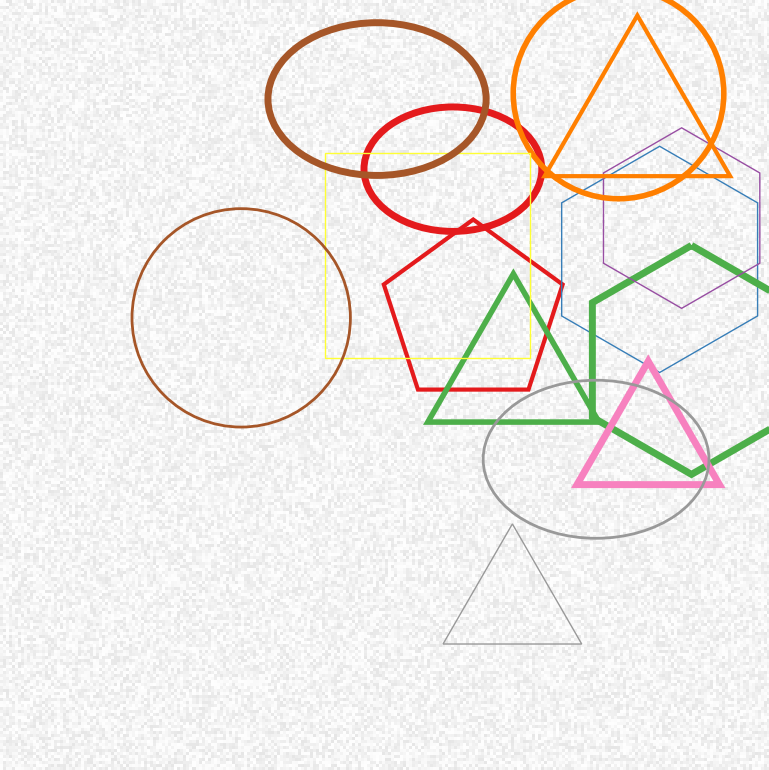[{"shape": "pentagon", "thickness": 1.5, "radius": 0.61, "center": [0.615, 0.593]}, {"shape": "oval", "thickness": 2.5, "radius": 0.58, "center": [0.588, 0.78]}, {"shape": "hexagon", "thickness": 0.5, "radius": 0.73, "center": [0.857, 0.663]}, {"shape": "hexagon", "thickness": 2.5, "radius": 0.74, "center": [0.898, 0.533]}, {"shape": "triangle", "thickness": 2, "radius": 0.64, "center": [0.667, 0.516]}, {"shape": "hexagon", "thickness": 0.5, "radius": 0.59, "center": [0.885, 0.717]}, {"shape": "triangle", "thickness": 1.5, "radius": 0.7, "center": [0.828, 0.841]}, {"shape": "circle", "thickness": 2, "radius": 0.68, "center": [0.803, 0.879]}, {"shape": "square", "thickness": 0.5, "radius": 0.67, "center": [0.555, 0.669]}, {"shape": "oval", "thickness": 2.5, "radius": 0.71, "center": [0.49, 0.871]}, {"shape": "circle", "thickness": 1, "radius": 0.71, "center": [0.313, 0.587]}, {"shape": "triangle", "thickness": 2.5, "radius": 0.53, "center": [0.842, 0.424]}, {"shape": "oval", "thickness": 1, "radius": 0.73, "center": [0.774, 0.404]}, {"shape": "triangle", "thickness": 0.5, "radius": 0.52, "center": [0.665, 0.216]}]